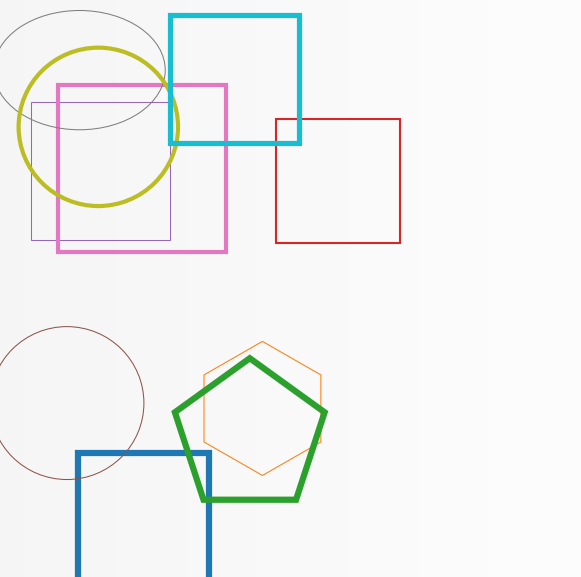[{"shape": "square", "thickness": 3, "radius": 0.57, "center": [0.247, 0.101]}, {"shape": "hexagon", "thickness": 0.5, "radius": 0.58, "center": [0.451, 0.292]}, {"shape": "pentagon", "thickness": 3, "radius": 0.68, "center": [0.43, 0.243]}, {"shape": "square", "thickness": 1, "radius": 0.54, "center": [0.581, 0.685]}, {"shape": "square", "thickness": 0.5, "radius": 0.6, "center": [0.173, 0.703]}, {"shape": "circle", "thickness": 0.5, "radius": 0.66, "center": [0.115, 0.301]}, {"shape": "square", "thickness": 2, "radius": 0.72, "center": [0.244, 0.708]}, {"shape": "oval", "thickness": 0.5, "radius": 0.74, "center": [0.137, 0.878]}, {"shape": "circle", "thickness": 2, "radius": 0.69, "center": [0.169, 0.779]}, {"shape": "square", "thickness": 2.5, "radius": 0.55, "center": [0.403, 0.863]}]